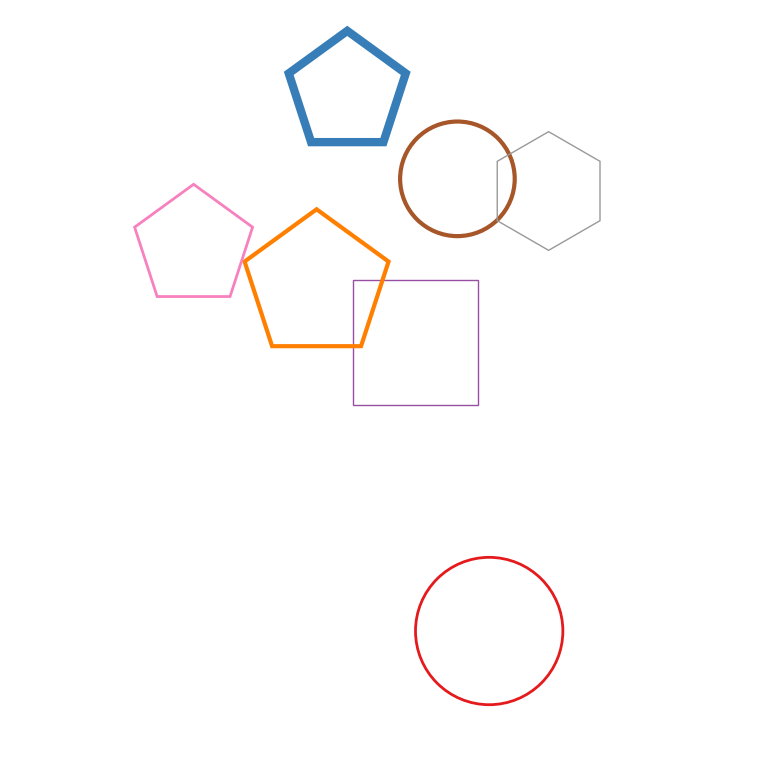[{"shape": "circle", "thickness": 1, "radius": 0.48, "center": [0.635, 0.18]}, {"shape": "pentagon", "thickness": 3, "radius": 0.4, "center": [0.451, 0.88]}, {"shape": "square", "thickness": 0.5, "radius": 0.41, "center": [0.54, 0.555]}, {"shape": "pentagon", "thickness": 1.5, "radius": 0.49, "center": [0.411, 0.63]}, {"shape": "circle", "thickness": 1.5, "radius": 0.37, "center": [0.594, 0.768]}, {"shape": "pentagon", "thickness": 1, "radius": 0.4, "center": [0.251, 0.68]}, {"shape": "hexagon", "thickness": 0.5, "radius": 0.39, "center": [0.712, 0.752]}]